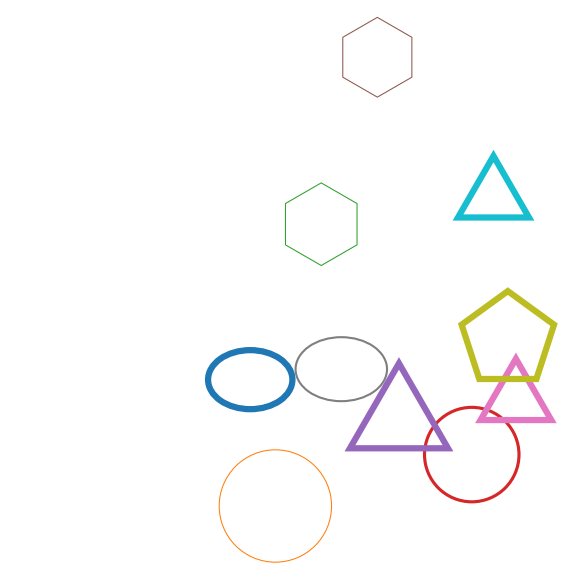[{"shape": "oval", "thickness": 3, "radius": 0.37, "center": [0.433, 0.342]}, {"shape": "circle", "thickness": 0.5, "radius": 0.49, "center": [0.477, 0.123]}, {"shape": "hexagon", "thickness": 0.5, "radius": 0.36, "center": [0.556, 0.611]}, {"shape": "circle", "thickness": 1.5, "radius": 0.41, "center": [0.817, 0.212]}, {"shape": "triangle", "thickness": 3, "radius": 0.49, "center": [0.691, 0.272]}, {"shape": "hexagon", "thickness": 0.5, "radius": 0.35, "center": [0.653, 0.9]}, {"shape": "triangle", "thickness": 3, "radius": 0.35, "center": [0.893, 0.307]}, {"shape": "oval", "thickness": 1, "radius": 0.4, "center": [0.591, 0.36]}, {"shape": "pentagon", "thickness": 3, "radius": 0.42, "center": [0.879, 0.411]}, {"shape": "triangle", "thickness": 3, "radius": 0.35, "center": [0.855, 0.658]}]